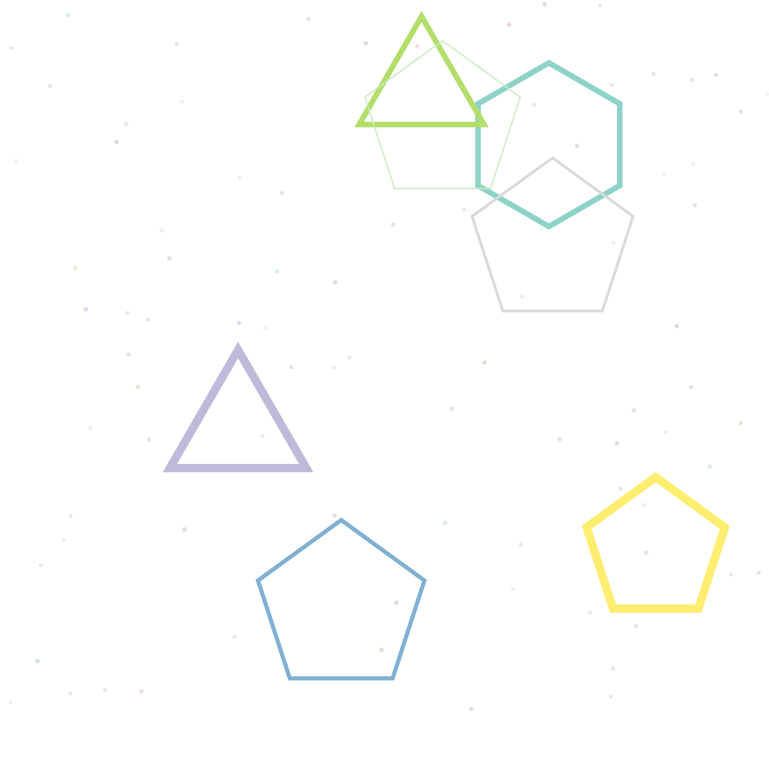[{"shape": "hexagon", "thickness": 2, "radius": 0.53, "center": [0.713, 0.812]}, {"shape": "triangle", "thickness": 3, "radius": 0.51, "center": [0.309, 0.443]}, {"shape": "pentagon", "thickness": 1.5, "radius": 0.57, "center": [0.443, 0.211]}, {"shape": "triangle", "thickness": 2, "radius": 0.47, "center": [0.547, 0.885]}, {"shape": "pentagon", "thickness": 1, "radius": 0.55, "center": [0.718, 0.685]}, {"shape": "pentagon", "thickness": 0.5, "radius": 0.53, "center": [0.575, 0.841]}, {"shape": "pentagon", "thickness": 3, "radius": 0.47, "center": [0.852, 0.286]}]